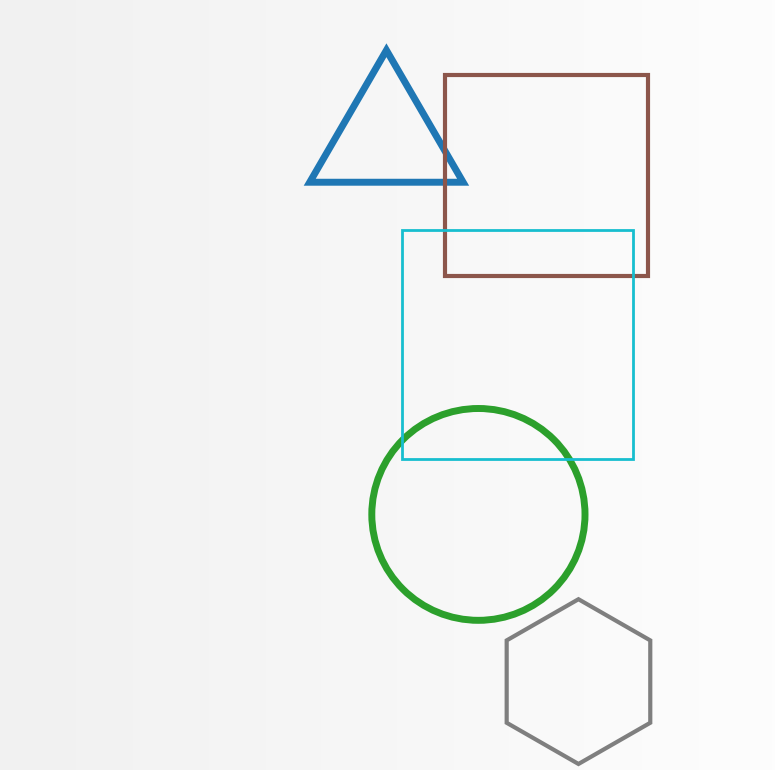[{"shape": "triangle", "thickness": 2.5, "radius": 0.57, "center": [0.499, 0.82]}, {"shape": "circle", "thickness": 2.5, "radius": 0.69, "center": [0.617, 0.332]}, {"shape": "square", "thickness": 1.5, "radius": 0.65, "center": [0.705, 0.772]}, {"shape": "hexagon", "thickness": 1.5, "radius": 0.53, "center": [0.746, 0.115]}, {"shape": "square", "thickness": 1, "radius": 0.74, "center": [0.667, 0.553]}]